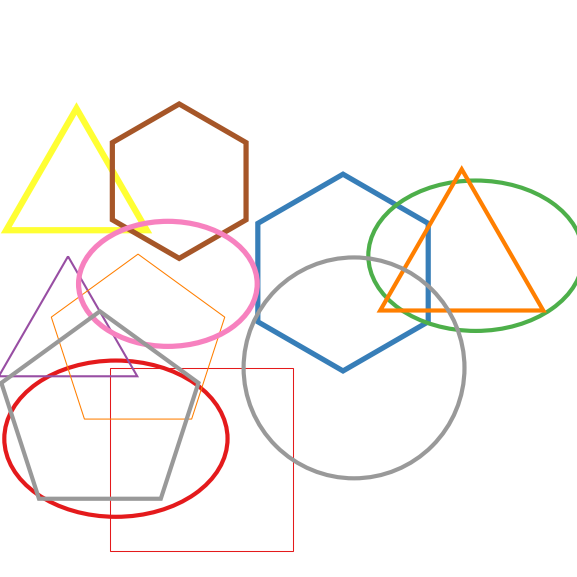[{"shape": "square", "thickness": 0.5, "radius": 0.79, "center": [0.348, 0.203]}, {"shape": "oval", "thickness": 2, "radius": 0.97, "center": [0.201, 0.24]}, {"shape": "hexagon", "thickness": 2.5, "radius": 0.85, "center": [0.594, 0.527]}, {"shape": "oval", "thickness": 2, "radius": 0.93, "center": [0.824, 0.556]}, {"shape": "triangle", "thickness": 1, "radius": 0.69, "center": [0.118, 0.417]}, {"shape": "triangle", "thickness": 2, "radius": 0.82, "center": [0.8, 0.543]}, {"shape": "pentagon", "thickness": 0.5, "radius": 0.79, "center": [0.239, 0.401]}, {"shape": "triangle", "thickness": 3, "radius": 0.7, "center": [0.132, 0.671]}, {"shape": "hexagon", "thickness": 2.5, "radius": 0.67, "center": [0.31, 0.685]}, {"shape": "oval", "thickness": 2.5, "radius": 0.77, "center": [0.291, 0.508]}, {"shape": "pentagon", "thickness": 2, "radius": 0.9, "center": [0.173, 0.281]}, {"shape": "circle", "thickness": 2, "radius": 0.96, "center": [0.613, 0.362]}]